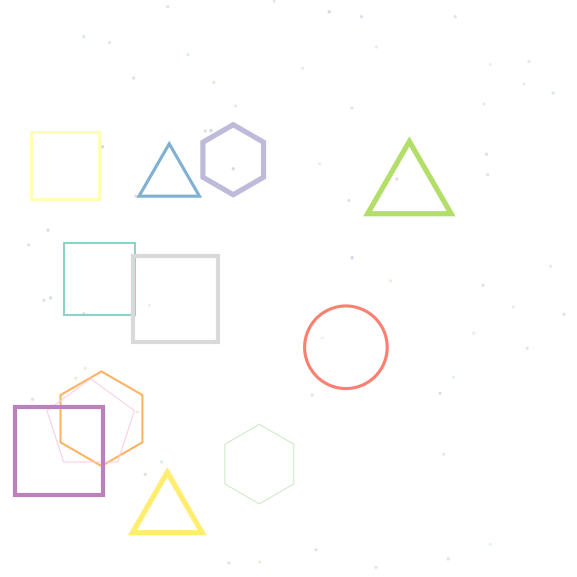[{"shape": "square", "thickness": 1, "radius": 0.31, "center": [0.172, 0.516]}, {"shape": "square", "thickness": 1.5, "radius": 0.29, "center": [0.113, 0.713]}, {"shape": "hexagon", "thickness": 2.5, "radius": 0.3, "center": [0.404, 0.723]}, {"shape": "circle", "thickness": 1.5, "radius": 0.36, "center": [0.599, 0.398]}, {"shape": "triangle", "thickness": 1.5, "radius": 0.3, "center": [0.293, 0.69]}, {"shape": "hexagon", "thickness": 1, "radius": 0.41, "center": [0.176, 0.274]}, {"shape": "triangle", "thickness": 2.5, "radius": 0.42, "center": [0.709, 0.671]}, {"shape": "pentagon", "thickness": 0.5, "radius": 0.4, "center": [0.157, 0.264]}, {"shape": "square", "thickness": 2, "radius": 0.37, "center": [0.304, 0.482]}, {"shape": "square", "thickness": 2, "radius": 0.38, "center": [0.102, 0.219]}, {"shape": "hexagon", "thickness": 0.5, "radius": 0.34, "center": [0.449, 0.196]}, {"shape": "triangle", "thickness": 2.5, "radius": 0.35, "center": [0.29, 0.112]}]